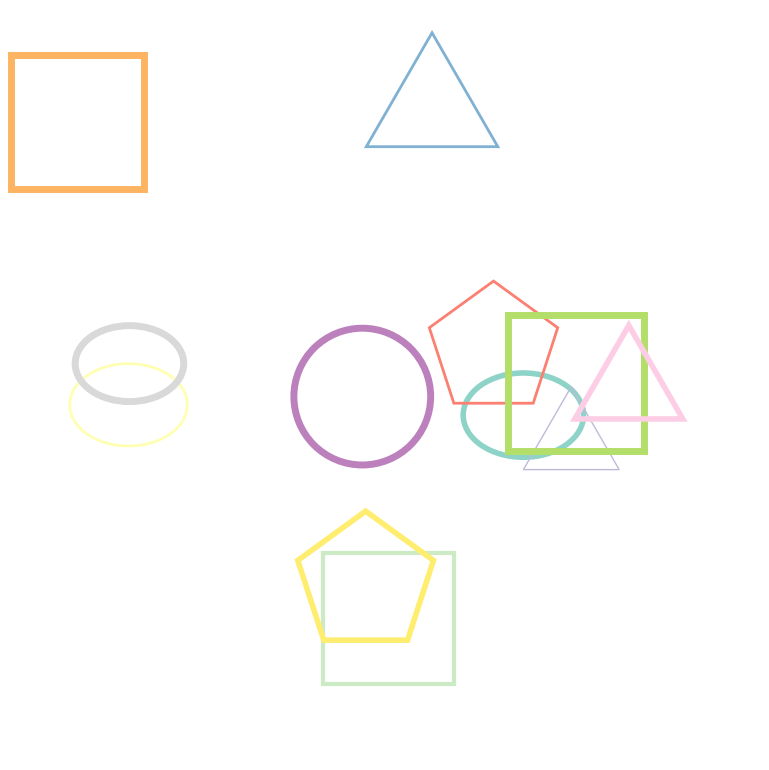[{"shape": "oval", "thickness": 2, "radius": 0.39, "center": [0.68, 0.461]}, {"shape": "oval", "thickness": 1, "radius": 0.38, "center": [0.167, 0.474]}, {"shape": "triangle", "thickness": 0.5, "radius": 0.36, "center": [0.742, 0.426]}, {"shape": "pentagon", "thickness": 1, "radius": 0.44, "center": [0.641, 0.547]}, {"shape": "triangle", "thickness": 1, "radius": 0.49, "center": [0.561, 0.859]}, {"shape": "square", "thickness": 2.5, "radius": 0.43, "center": [0.101, 0.841]}, {"shape": "square", "thickness": 2.5, "radius": 0.44, "center": [0.748, 0.503]}, {"shape": "triangle", "thickness": 2, "radius": 0.4, "center": [0.817, 0.496]}, {"shape": "oval", "thickness": 2.5, "radius": 0.35, "center": [0.168, 0.528]}, {"shape": "circle", "thickness": 2.5, "radius": 0.44, "center": [0.47, 0.485]}, {"shape": "square", "thickness": 1.5, "radius": 0.42, "center": [0.505, 0.197]}, {"shape": "pentagon", "thickness": 2, "radius": 0.46, "center": [0.475, 0.244]}]